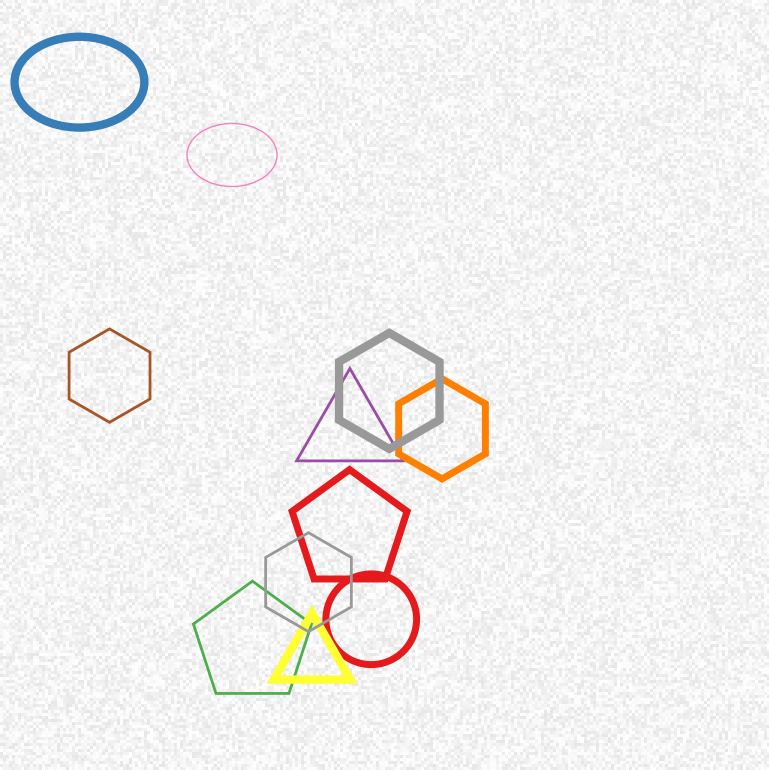[{"shape": "pentagon", "thickness": 2.5, "radius": 0.39, "center": [0.454, 0.312]}, {"shape": "circle", "thickness": 2.5, "radius": 0.29, "center": [0.482, 0.196]}, {"shape": "oval", "thickness": 3, "radius": 0.42, "center": [0.103, 0.893]}, {"shape": "pentagon", "thickness": 1, "radius": 0.4, "center": [0.328, 0.165]}, {"shape": "triangle", "thickness": 1, "radius": 0.4, "center": [0.454, 0.441]}, {"shape": "hexagon", "thickness": 2.5, "radius": 0.33, "center": [0.574, 0.443]}, {"shape": "triangle", "thickness": 3, "radius": 0.29, "center": [0.405, 0.146]}, {"shape": "hexagon", "thickness": 1, "radius": 0.3, "center": [0.142, 0.512]}, {"shape": "oval", "thickness": 0.5, "radius": 0.29, "center": [0.301, 0.799]}, {"shape": "hexagon", "thickness": 1, "radius": 0.32, "center": [0.401, 0.244]}, {"shape": "hexagon", "thickness": 3, "radius": 0.38, "center": [0.506, 0.492]}]